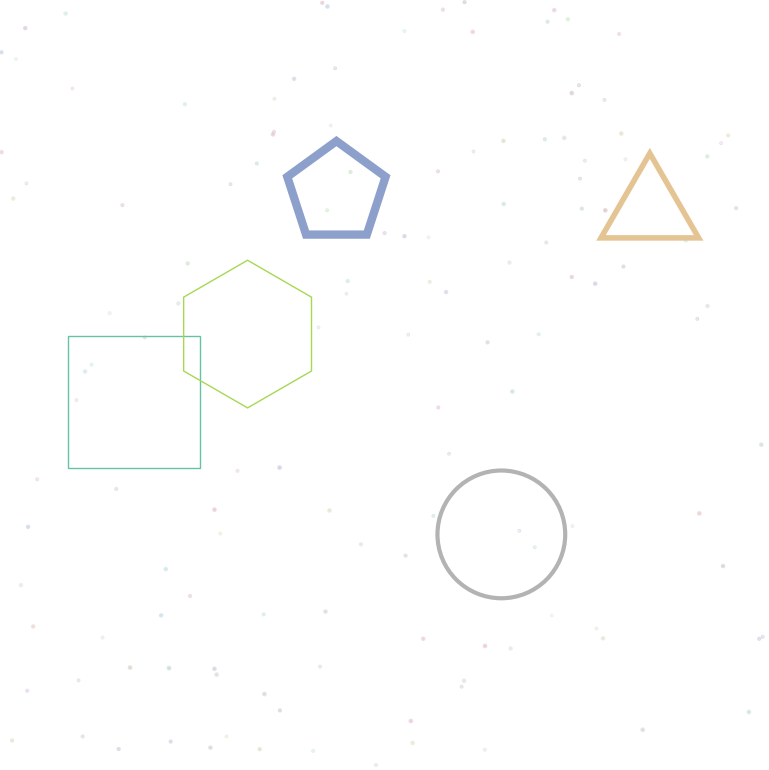[{"shape": "square", "thickness": 0.5, "radius": 0.43, "center": [0.174, 0.478]}, {"shape": "pentagon", "thickness": 3, "radius": 0.34, "center": [0.437, 0.75]}, {"shape": "hexagon", "thickness": 0.5, "radius": 0.48, "center": [0.322, 0.566]}, {"shape": "triangle", "thickness": 2, "radius": 0.37, "center": [0.844, 0.728]}, {"shape": "circle", "thickness": 1.5, "radius": 0.41, "center": [0.651, 0.306]}]